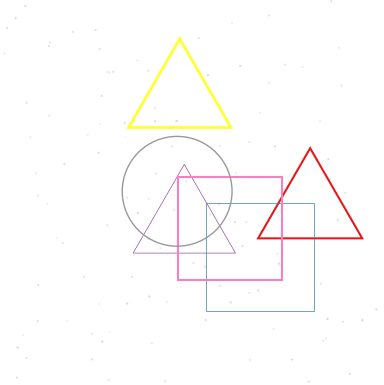[{"shape": "triangle", "thickness": 1.5, "radius": 0.78, "center": [0.806, 0.459]}, {"shape": "square", "thickness": 0.5, "radius": 0.7, "center": [0.675, 0.332]}, {"shape": "triangle", "thickness": 0.5, "radius": 0.77, "center": [0.479, 0.419]}, {"shape": "triangle", "thickness": 2, "radius": 0.77, "center": [0.467, 0.746]}, {"shape": "square", "thickness": 1.5, "radius": 0.67, "center": [0.597, 0.407]}, {"shape": "circle", "thickness": 1, "radius": 0.71, "center": [0.46, 0.503]}]